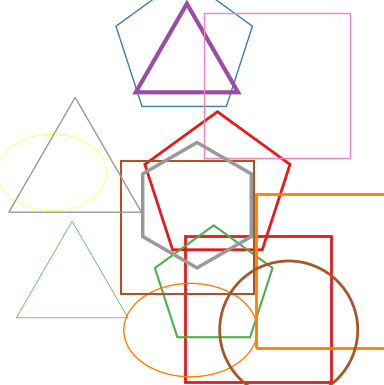[{"shape": "square", "thickness": 2, "radius": 0.95, "center": [0.671, 0.198]}, {"shape": "pentagon", "thickness": 2, "radius": 0.99, "center": [0.565, 0.512]}, {"shape": "pentagon", "thickness": 1, "radius": 0.93, "center": [0.478, 0.874]}, {"shape": "triangle", "thickness": 0.5, "radius": 0.84, "center": [0.187, 0.258]}, {"shape": "pentagon", "thickness": 1.5, "radius": 0.8, "center": [0.555, 0.254]}, {"shape": "triangle", "thickness": 3, "radius": 0.77, "center": [0.485, 0.837]}, {"shape": "square", "thickness": 2, "radius": 1.0, "center": [0.866, 0.296]}, {"shape": "oval", "thickness": 1, "radius": 0.87, "center": [0.495, 0.143]}, {"shape": "oval", "thickness": 0.5, "radius": 0.71, "center": [0.135, 0.552]}, {"shape": "square", "thickness": 1.5, "radius": 0.87, "center": [0.487, 0.41]}, {"shape": "circle", "thickness": 2, "radius": 0.9, "center": [0.75, 0.143]}, {"shape": "square", "thickness": 1, "radius": 0.94, "center": [0.72, 0.778]}, {"shape": "triangle", "thickness": 1, "radius": 0.99, "center": [0.195, 0.548]}, {"shape": "hexagon", "thickness": 2.5, "radius": 0.81, "center": [0.512, 0.467]}]